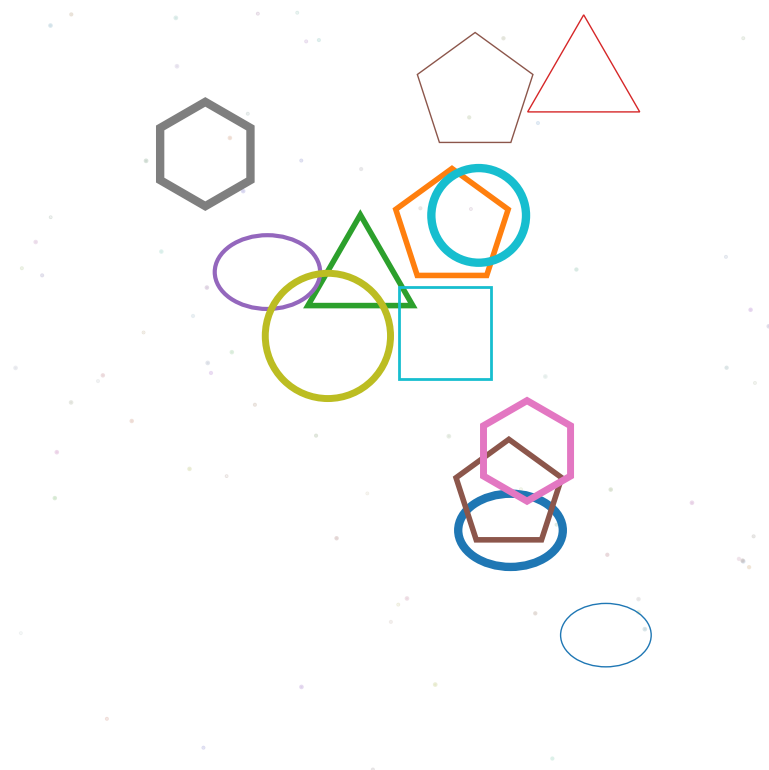[{"shape": "oval", "thickness": 0.5, "radius": 0.29, "center": [0.787, 0.175]}, {"shape": "oval", "thickness": 3, "radius": 0.34, "center": [0.663, 0.311]}, {"shape": "pentagon", "thickness": 2, "radius": 0.38, "center": [0.587, 0.704]}, {"shape": "triangle", "thickness": 2, "radius": 0.39, "center": [0.468, 0.642]}, {"shape": "triangle", "thickness": 0.5, "radius": 0.42, "center": [0.758, 0.897]}, {"shape": "oval", "thickness": 1.5, "radius": 0.34, "center": [0.347, 0.647]}, {"shape": "pentagon", "thickness": 2, "radius": 0.36, "center": [0.661, 0.357]}, {"shape": "pentagon", "thickness": 0.5, "radius": 0.39, "center": [0.617, 0.879]}, {"shape": "hexagon", "thickness": 2.5, "radius": 0.33, "center": [0.684, 0.414]}, {"shape": "hexagon", "thickness": 3, "radius": 0.34, "center": [0.267, 0.8]}, {"shape": "circle", "thickness": 2.5, "radius": 0.41, "center": [0.426, 0.564]}, {"shape": "circle", "thickness": 3, "radius": 0.31, "center": [0.622, 0.72]}, {"shape": "square", "thickness": 1, "radius": 0.3, "center": [0.578, 0.567]}]